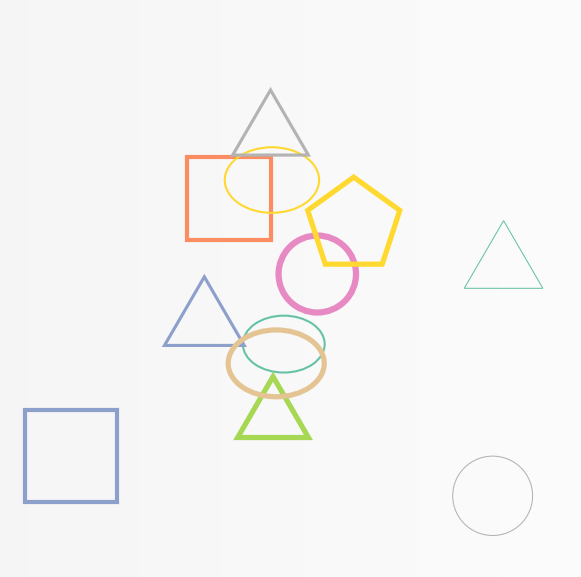[{"shape": "triangle", "thickness": 0.5, "radius": 0.39, "center": [0.866, 0.539]}, {"shape": "oval", "thickness": 1, "radius": 0.35, "center": [0.488, 0.403]}, {"shape": "square", "thickness": 2, "radius": 0.36, "center": [0.394, 0.655]}, {"shape": "triangle", "thickness": 1.5, "radius": 0.4, "center": [0.352, 0.441]}, {"shape": "square", "thickness": 2, "radius": 0.4, "center": [0.122, 0.21]}, {"shape": "circle", "thickness": 3, "radius": 0.33, "center": [0.546, 0.525]}, {"shape": "triangle", "thickness": 2.5, "radius": 0.35, "center": [0.47, 0.277]}, {"shape": "oval", "thickness": 1, "radius": 0.41, "center": [0.468, 0.687]}, {"shape": "pentagon", "thickness": 2.5, "radius": 0.42, "center": [0.609, 0.609]}, {"shape": "oval", "thickness": 2.5, "radius": 0.41, "center": [0.475, 0.37]}, {"shape": "triangle", "thickness": 1.5, "radius": 0.38, "center": [0.465, 0.768]}, {"shape": "circle", "thickness": 0.5, "radius": 0.34, "center": [0.848, 0.141]}]